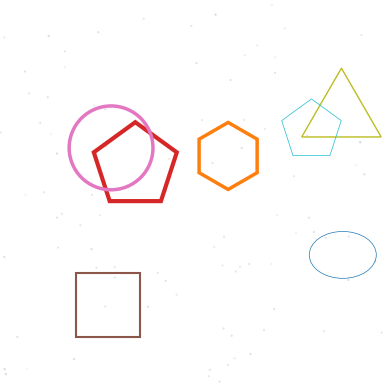[{"shape": "oval", "thickness": 0.5, "radius": 0.44, "center": [0.89, 0.338]}, {"shape": "hexagon", "thickness": 2.5, "radius": 0.44, "center": [0.593, 0.595]}, {"shape": "pentagon", "thickness": 3, "radius": 0.57, "center": [0.351, 0.569]}, {"shape": "square", "thickness": 1.5, "radius": 0.42, "center": [0.281, 0.208]}, {"shape": "circle", "thickness": 2.5, "radius": 0.54, "center": [0.288, 0.616]}, {"shape": "triangle", "thickness": 1, "radius": 0.6, "center": [0.887, 0.704]}, {"shape": "pentagon", "thickness": 0.5, "radius": 0.41, "center": [0.809, 0.662]}]